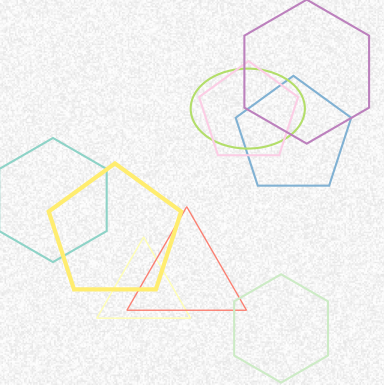[{"shape": "hexagon", "thickness": 1.5, "radius": 0.81, "center": [0.138, 0.48]}, {"shape": "triangle", "thickness": 1, "radius": 0.7, "center": [0.373, 0.244]}, {"shape": "triangle", "thickness": 1, "radius": 0.9, "center": [0.485, 0.284]}, {"shape": "pentagon", "thickness": 1.5, "radius": 0.79, "center": [0.762, 0.645]}, {"shape": "oval", "thickness": 1.5, "radius": 0.74, "center": [0.644, 0.718]}, {"shape": "pentagon", "thickness": 1.5, "radius": 0.68, "center": [0.646, 0.706]}, {"shape": "hexagon", "thickness": 1.5, "radius": 0.94, "center": [0.797, 0.814]}, {"shape": "hexagon", "thickness": 1.5, "radius": 0.7, "center": [0.73, 0.147]}, {"shape": "pentagon", "thickness": 3, "radius": 0.9, "center": [0.299, 0.395]}]